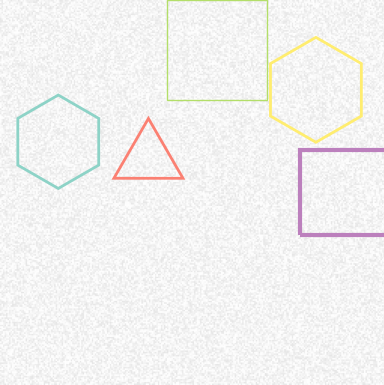[{"shape": "hexagon", "thickness": 2, "radius": 0.61, "center": [0.151, 0.632]}, {"shape": "triangle", "thickness": 2, "radius": 0.52, "center": [0.386, 0.589]}, {"shape": "square", "thickness": 1, "radius": 0.65, "center": [0.563, 0.87]}, {"shape": "square", "thickness": 3, "radius": 0.55, "center": [0.89, 0.5]}, {"shape": "hexagon", "thickness": 2, "radius": 0.68, "center": [0.821, 0.767]}]